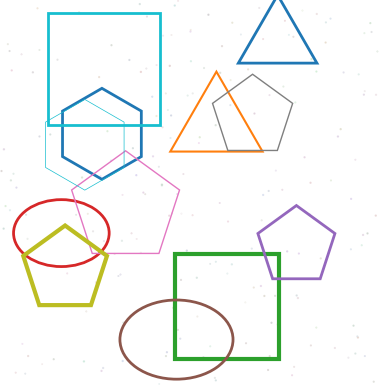[{"shape": "hexagon", "thickness": 2, "radius": 0.59, "center": [0.265, 0.652]}, {"shape": "triangle", "thickness": 2, "radius": 0.59, "center": [0.721, 0.895]}, {"shape": "triangle", "thickness": 1.5, "radius": 0.69, "center": [0.562, 0.676]}, {"shape": "square", "thickness": 3, "radius": 0.68, "center": [0.59, 0.204]}, {"shape": "oval", "thickness": 2, "radius": 0.62, "center": [0.159, 0.395]}, {"shape": "pentagon", "thickness": 2, "radius": 0.53, "center": [0.77, 0.361]}, {"shape": "oval", "thickness": 2, "radius": 0.73, "center": [0.458, 0.118]}, {"shape": "pentagon", "thickness": 1, "radius": 0.74, "center": [0.326, 0.461]}, {"shape": "pentagon", "thickness": 1, "radius": 0.55, "center": [0.656, 0.698]}, {"shape": "pentagon", "thickness": 3, "radius": 0.57, "center": [0.169, 0.3]}, {"shape": "hexagon", "thickness": 0.5, "radius": 0.59, "center": [0.22, 0.624]}, {"shape": "square", "thickness": 2, "radius": 0.73, "center": [0.27, 0.82]}]